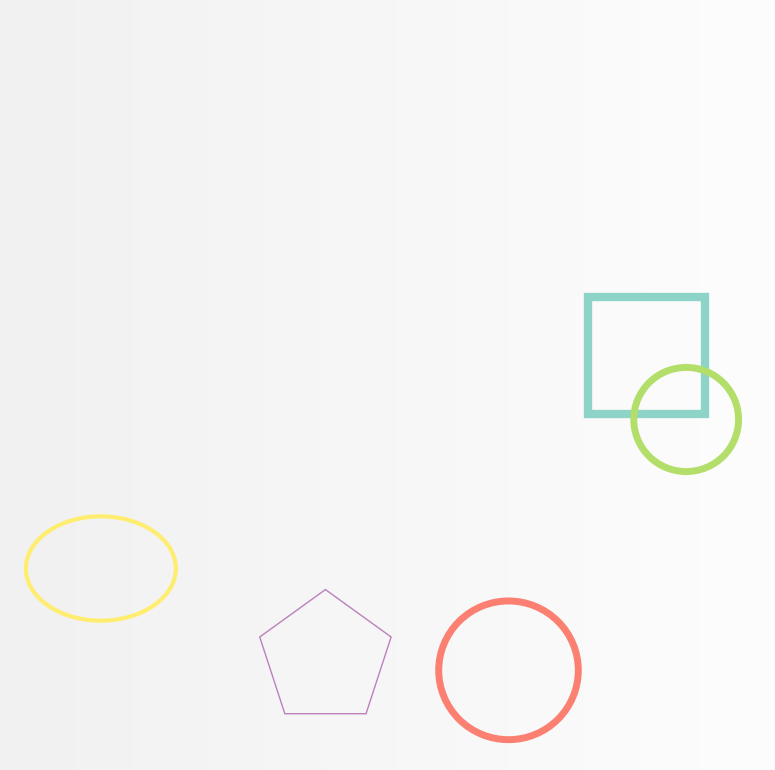[{"shape": "square", "thickness": 3, "radius": 0.38, "center": [0.834, 0.538]}, {"shape": "circle", "thickness": 2.5, "radius": 0.45, "center": [0.656, 0.129]}, {"shape": "circle", "thickness": 2.5, "radius": 0.34, "center": [0.885, 0.455]}, {"shape": "pentagon", "thickness": 0.5, "radius": 0.45, "center": [0.42, 0.145]}, {"shape": "oval", "thickness": 1.5, "radius": 0.48, "center": [0.13, 0.262]}]